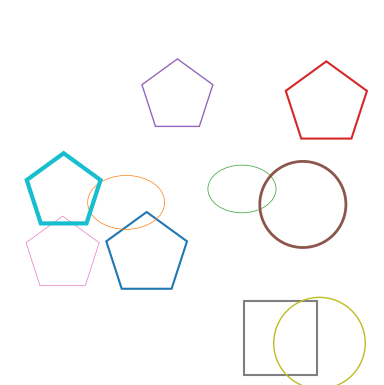[{"shape": "pentagon", "thickness": 1.5, "radius": 0.55, "center": [0.381, 0.339]}, {"shape": "oval", "thickness": 0.5, "radius": 0.5, "center": [0.328, 0.474]}, {"shape": "oval", "thickness": 0.5, "radius": 0.44, "center": [0.628, 0.509]}, {"shape": "pentagon", "thickness": 1.5, "radius": 0.55, "center": [0.848, 0.73]}, {"shape": "pentagon", "thickness": 1, "radius": 0.48, "center": [0.461, 0.75]}, {"shape": "circle", "thickness": 2, "radius": 0.56, "center": [0.787, 0.469]}, {"shape": "pentagon", "thickness": 0.5, "radius": 0.5, "center": [0.163, 0.339]}, {"shape": "square", "thickness": 1.5, "radius": 0.48, "center": [0.729, 0.122]}, {"shape": "circle", "thickness": 1, "radius": 0.59, "center": [0.83, 0.109]}, {"shape": "pentagon", "thickness": 3, "radius": 0.5, "center": [0.165, 0.501]}]